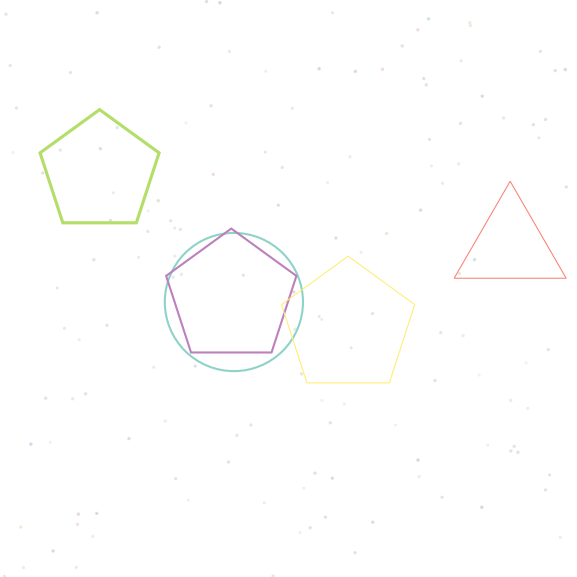[{"shape": "circle", "thickness": 1, "radius": 0.6, "center": [0.405, 0.476]}, {"shape": "triangle", "thickness": 0.5, "radius": 0.56, "center": [0.883, 0.573]}, {"shape": "pentagon", "thickness": 1.5, "radius": 0.54, "center": [0.172, 0.701]}, {"shape": "pentagon", "thickness": 1, "radius": 0.59, "center": [0.4, 0.485]}, {"shape": "pentagon", "thickness": 0.5, "radius": 0.61, "center": [0.603, 0.434]}]